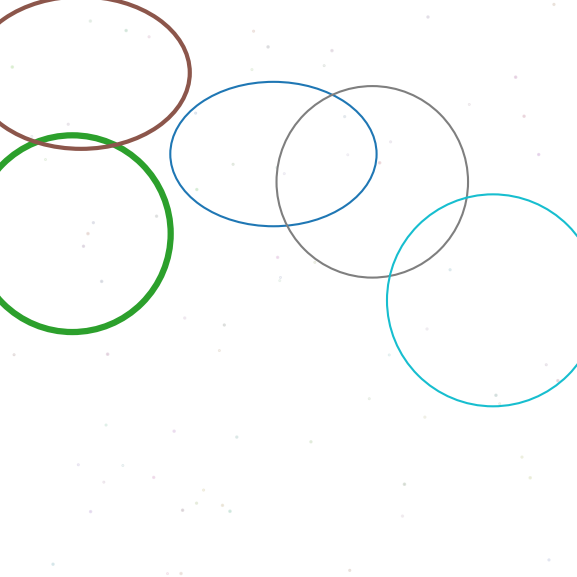[{"shape": "oval", "thickness": 1, "radius": 0.89, "center": [0.473, 0.732]}, {"shape": "circle", "thickness": 3, "radius": 0.85, "center": [0.125, 0.594]}, {"shape": "oval", "thickness": 2, "radius": 0.94, "center": [0.14, 0.873]}, {"shape": "circle", "thickness": 1, "radius": 0.83, "center": [0.645, 0.684]}, {"shape": "circle", "thickness": 1, "radius": 0.92, "center": [0.854, 0.479]}]